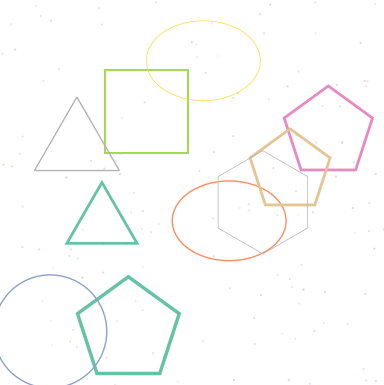[{"shape": "triangle", "thickness": 2, "radius": 0.53, "center": [0.265, 0.421]}, {"shape": "pentagon", "thickness": 2.5, "radius": 0.69, "center": [0.333, 0.142]}, {"shape": "oval", "thickness": 1, "radius": 0.74, "center": [0.595, 0.426]}, {"shape": "circle", "thickness": 1, "radius": 0.73, "center": [0.13, 0.139]}, {"shape": "pentagon", "thickness": 2, "radius": 0.6, "center": [0.853, 0.656]}, {"shape": "square", "thickness": 1.5, "radius": 0.54, "center": [0.38, 0.71]}, {"shape": "oval", "thickness": 0.5, "radius": 0.74, "center": [0.528, 0.842]}, {"shape": "pentagon", "thickness": 2, "radius": 0.55, "center": [0.753, 0.556]}, {"shape": "triangle", "thickness": 1, "radius": 0.64, "center": [0.2, 0.621]}, {"shape": "hexagon", "thickness": 0.5, "radius": 0.67, "center": [0.683, 0.475]}]